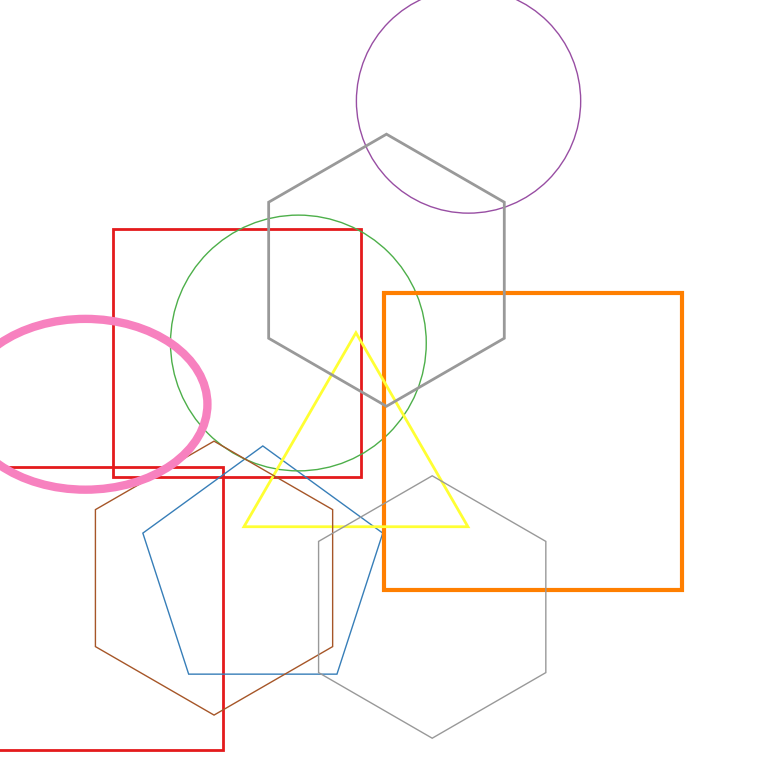[{"shape": "square", "thickness": 1, "radius": 0.8, "center": [0.308, 0.541]}, {"shape": "square", "thickness": 1, "radius": 0.92, "center": [0.106, 0.21]}, {"shape": "pentagon", "thickness": 0.5, "radius": 0.82, "center": [0.341, 0.257]}, {"shape": "circle", "thickness": 0.5, "radius": 0.83, "center": [0.388, 0.555]}, {"shape": "circle", "thickness": 0.5, "radius": 0.73, "center": [0.608, 0.869]}, {"shape": "square", "thickness": 1.5, "radius": 0.97, "center": [0.692, 0.427]}, {"shape": "triangle", "thickness": 1, "radius": 0.84, "center": [0.462, 0.4]}, {"shape": "hexagon", "thickness": 0.5, "radius": 0.89, "center": [0.278, 0.249]}, {"shape": "oval", "thickness": 3, "radius": 0.79, "center": [0.111, 0.475]}, {"shape": "hexagon", "thickness": 0.5, "radius": 0.85, "center": [0.561, 0.212]}, {"shape": "hexagon", "thickness": 1, "radius": 0.88, "center": [0.502, 0.649]}]